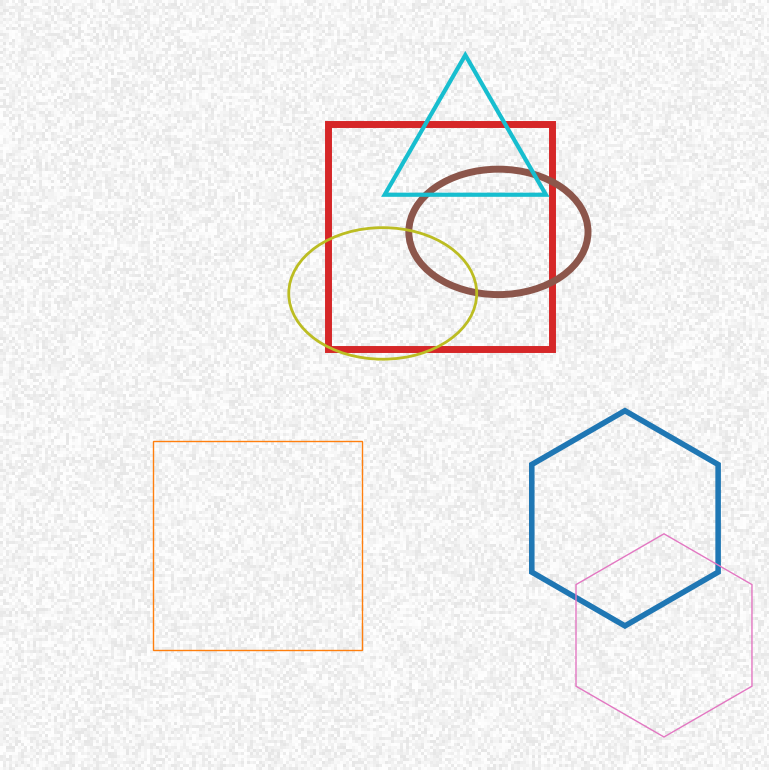[{"shape": "hexagon", "thickness": 2, "radius": 0.7, "center": [0.812, 0.327]}, {"shape": "square", "thickness": 0.5, "radius": 0.68, "center": [0.334, 0.292]}, {"shape": "square", "thickness": 2.5, "radius": 0.73, "center": [0.572, 0.693]}, {"shape": "oval", "thickness": 2.5, "radius": 0.58, "center": [0.647, 0.699]}, {"shape": "hexagon", "thickness": 0.5, "radius": 0.66, "center": [0.862, 0.175]}, {"shape": "oval", "thickness": 1, "radius": 0.61, "center": [0.497, 0.619]}, {"shape": "triangle", "thickness": 1.5, "radius": 0.6, "center": [0.604, 0.808]}]